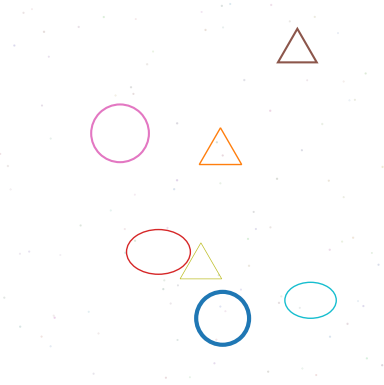[{"shape": "circle", "thickness": 3, "radius": 0.34, "center": [0.578, 0.173]}, {"shape": "triangle", "thickness": 1, "radius": 0.32, "center": [0.573, 0.604]}, {"shape": "oval", "thickness": 1, "radius": 0.41, "center": [0.412, 0.346]}, {"shape": "triangle", "thickness": 1.5, "radius": 0.29, "center": [0.772, 0.867]}, {"shape": "circle", "thickness": 1.5, "radius": 0.37, "center": [0.312, 0.654]}, {"shape": "triangle", "thickness": 0.5, "radius": 0.31, "center": [0.522, 0.307]}, {"shape": "oval", "thickness": 1, "radius": 0.33, "center": [0.807, 0.22]}]